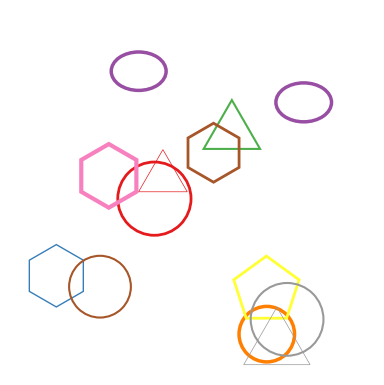[{"shape": "triangle", "thickness": 0.5, "radius": 0.37, "center": [0.423, 0.538]}, {"shape": "circle", "thickness": 2, "radius": 0.48, "center": [0.401, 0.484]}, {"shape": "hexagon", "thickness": 1, "radius": 0.4, "center": [0.146, 0.284]}, {"shape": "triangle", "thickness": 1.5, "radius": 0.42, "center": [0.602, 0.656]}, {"shape": "oval", "thickness": 2.5, "radius": 0.36, "center": [0.36, 0.815]}, {"shape": "oval", "thickness": 2.5, "radius": 0.36, "center": [0.789, 0.734]}, {"shape": "circle", "thickness": 2.5, "radius": 0.36, "center": [0.693, 0.132]}, {"shape": "pentagon", "thickness": 2, "radius": 0.45, "center": [0.692, 0.246]}, {"shape": "hexagon", "thickness": 2, "radius": 0.38, "center": [0.555, 0.603]}, {"shape": "circle", "thickness": 1.5, "radius": 0.4, "center": [0.26, 0.255]}, {"shape": "hexagon", "thickness": 3, "radius": 0.41, "center": [0.283, 0.543]}, {"shape": "triangle", "thickness": 0.5, "radius": 0.5, "center": [0.719, 0.103]}, {"shape": "circle", "thickness": 1.5, "radius": 0.47, "center": [0.746, 0.17]}]